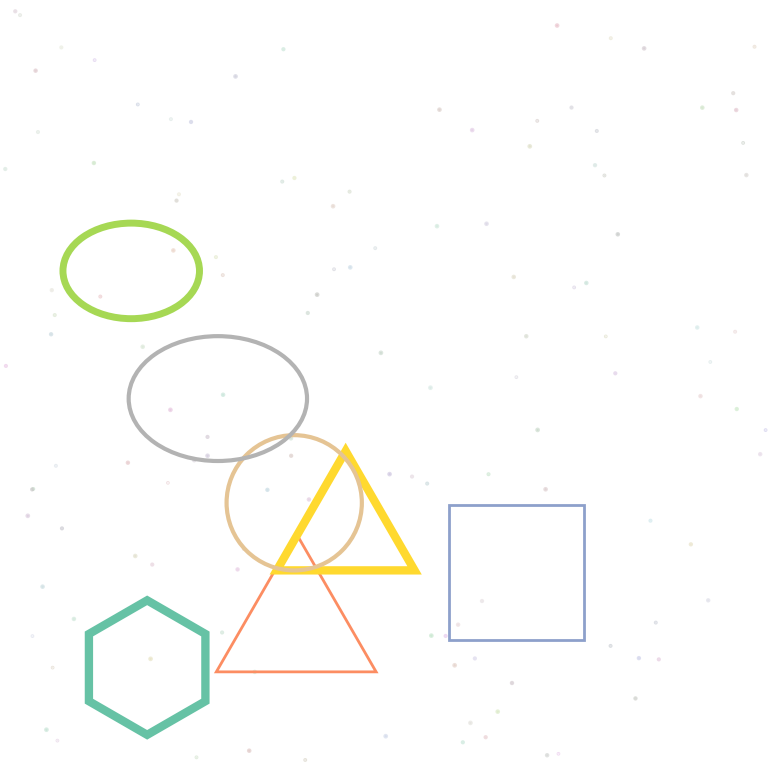[{"shape": "hexagon", "thickness": 3, "radius": 0.44, "center": [0.191, 0.133]}, {"shape": "triangle", "thickness": 1, "radius": 0.6, "center": [0.385, 0.187]}, {"shape": "square", "thickness": 1, "radius": 0.44, "center": [0.67, 0.256]}, {"shape": "oval", "thickness": 2.5, "radius": 0.44, "center": [0.17, 0.648]}, {"shape": "triangle", "thickness": 3, "radius": 0.52, "center": [0.449, 0.311]}, {"shape": "circle", "thickness": 1.5, "radius": 0.44, "center": [0.382, 0.347]}, {"shape": "oval", "thickness": 1.5, "radius": 0.58, "center": [0.283, 0.482]}]